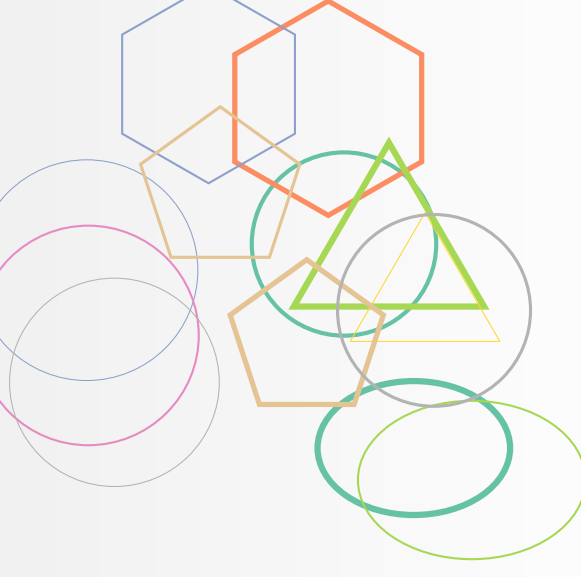[{"shape": "oval", "thickness": 3, "radius": 0.83, "center": [0.712, 0.223]}, {"shape": "circle", "thickness": 2, "radius": 0.79, "center": [0.592, 0.577]}, {"shape": "hexagon", "thickness": 2.5, "radius": 0.93, "center": [0.565, 0.812]}, {"shape": "hexagon", "thickness": 1, "radius": 0.86, "center": [0.359, 0.853]}, {"shape": "circle", "thickness": 0.5, "radius": 0.96, "center": [0.149, 0.531]}, {"shape": "circle", "thickness": 1, "radius": 0.95, "center": [0.152, 0.418]}, {"shape": "oval", "thickness": 1, "radius": 0.98, "center": [0.812, 0.168]}, {"shape": "triangle", "thickness": 3, "radius": 0.95, "center": [0.669, 0.563]}, {"shape": "triangle", "thickness": 0.5, "radius": 0.74, "center": [0.731, 0.482]}, {"shape": "pentagon", "thickness": 1.5, "radius": 0.72, "center": [0.379, 0.67]}, {"shape": "pentagon", "thickness": 2.5, "radius": 0.69, "center": [0.528, 0.411]}, {"shape": "circle", "thickness": 1.5, "radius": 0.83, "center": [0.747, 0.462]}, {"shape": "circle", "thickness": 0.5, "radius": 0.9, "center": [0.197, 0.337]}]